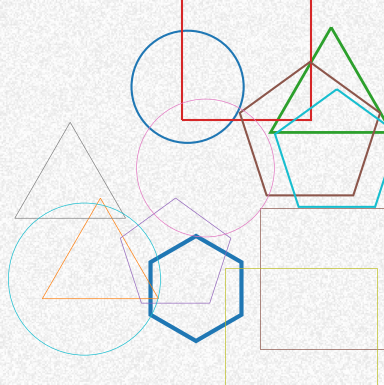[{"shape": "hexagon", "thickness": 3, "radius": 0.68, "center": [0.509, 0.251]}, {"shape": "circle", "thickness": 1.5, "radius": 0.73, "center": [0.487, 0.775]}, {"shape": "triangle", "thickness": 0.5, "radius": 0.87, "center": [0.261, 0.311]}, {"shape": "triangle", "thickness": 2, "radius": 0.91, "center": [0.86, 0.747]}, {"shape": "square", "thickness": 1.5, "radius": 0.84, "center": [0.641, 0.856]}, {"shape": "pentagon", "thickness": 0.5, "radius": 0.75, "center": [0.456, 0.335]}, {"shape": "square", "thickness": 0.5, "radius": 0.91, "center": [0.858, 0.276]}, {"shape": "pentagon", "thickness": 1.5, "radius": 0.96, "center": [0.805, 0.648]}, {"shape": "circle", "thickness": 0.5, "radius": 0.9, "center": [0.534, 0.564]}, {"shape": "triangle", "thickness": 0.5, "radius": 0.83, "center": [0.182, 0.516]}, {"shape": "square", "thickness": 0.5, "radius": 0.99, "center": [0.781, 0.105]}, {"shape": "circle", "thickness": 0.5, "radius": 0.99, "center": [0.219, 0.275]}, {"shape": "pentagon", "thickness": 1.5, "radius": 0.84, "center": [0.875, 0.599]}]